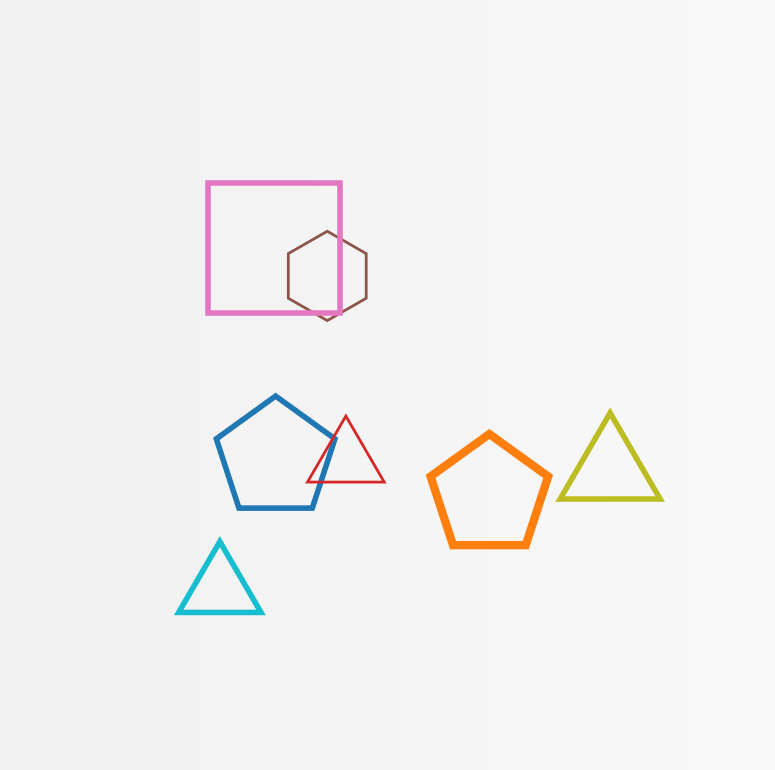[{"shape": "pentagon", "thickness": 2, "radius": 0.4, "center": [0.356, 0.405]}, {"shape": "pentagon", "thickness": 3, "radius": 0.4, "center": [0.631, 0.357]}, {"shape": "triangle", "thickness": 1, "radius": 0.29, "center": [0.446, 0.402]}, {"shape": "hexagon", "thickness": 1, "radius": 0.29, "center": [0.422, 0.642]}, {"shape": "square", "thickness": 2, "radius": 0.42, "center": [0.354, 0.678]}, {"shape": "triangle", "thickness": 2, "radius": 0.37, "center": [0.787, 0.389]}, {"shape": "triangle", "thickness": 2, "radius": 0.31, "center": [0.284, 0.235]}]